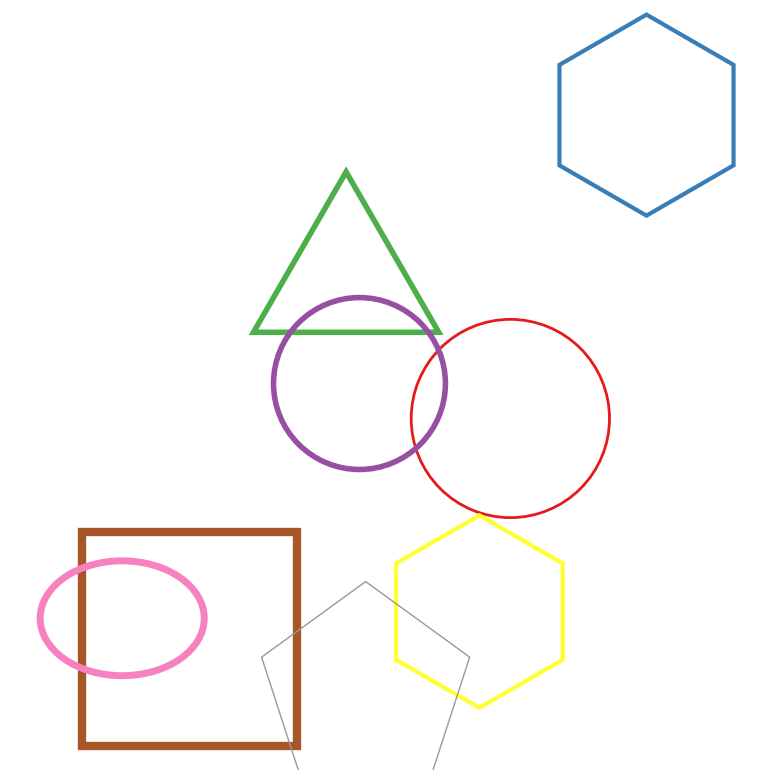[{"shape": "circle", "thickness": 1, "radius": 0.64, "center": [0.663, 0.456]}, {"shape": "hexagon", "thickness": 1.5, "radius": 0.65, "center": [0.84, 0.851]}, {"shape": "triangle", "thickness": 2, "radius": 0.69, "center": [0.449, 0.638]}, {"shape": "circle", "thickness": 2, "radius": 0.56, "center": [0.467, 0.502]}, {"shape": "hexagon", "thickness": 1.5, "radius": 0.63, "center": [0.623, 0.206]}, {"shape": "square", "thickness": 3, "radius": 0.7, "center": [0.246, 0.171]}, {"shape": "oval", "thickness": 2.5, "radius": 0.53, "center": [0.159, 0.197]}, {"shape": "pentagon", "thickness": 0.5, "radius": 0.71, "center": [0.475, 0.103]}]